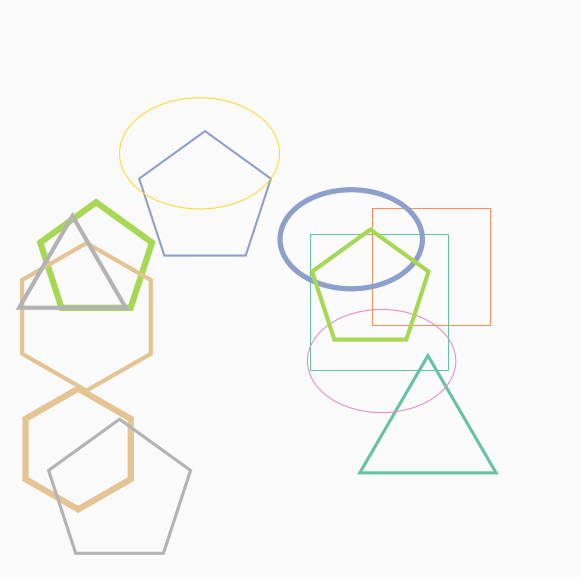[{"shape": "square", "thickness": 0.5, "radius": 0.59, "center": [0.652, 0.476]}, {"shape": "triangle", "thickness": 1.5, "radius": 0.68, "center": [0.736, 0.248]}, {"shape": "square", "thickness": 0.5, "radius": 0.51, "center": [0.741, 0.538]}, {"shape": "pentagon", "thickness": 1, "radius": 0.6, "center": [0.353, 0.653]}, {"shape": "oval", "thickness": 2.5, "radius": 0.61, "center": [0.604, 0.585]}, {"shape": "oval", "thickness": 0.5, "radius": 0.64, "center": [0.656, 0.374]}, {"shape": "pentagon", "thickness": 2, "radius": 0.53, "center": [0.637, 0.496]}, {"shape": "pentagon", "thickness": 3, "radius": 0.51, "center": [0.165, 0.548]}, {"shape": "oval", "thickness": 0.5, "radius": 0.69, "center": [0.343, 0.734]}, {"shape": "hexagon", "thickness": 3, "radius": 0.52, "center": [0.134, 0.222]}, {"shape": "hexagon", "thickness": 2, "radius": 0.64, "center": [0.149, 0.45]}, {"shape": "pentagon", "thickness": 1.5, "radius": 0.64, "center": [0.206, 0.145]}, {"shape": "triangle", "thickness": 2, "radius": 0.53, "center": [0.125, 0.519]}]